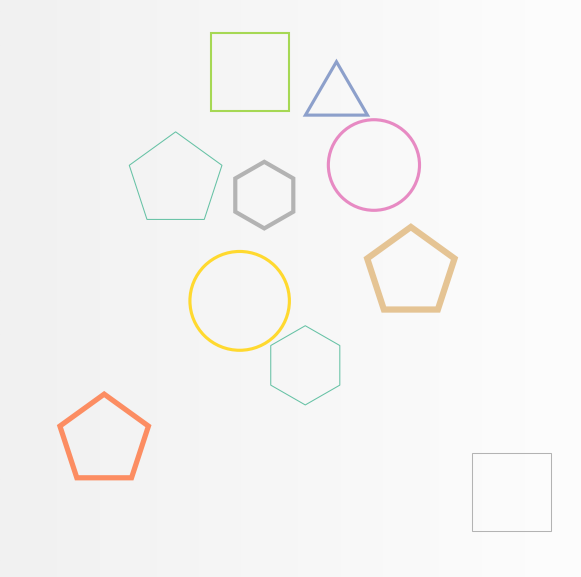[{"shape": "pentagon", "thickness": 0.5, "radius": 0.42, "center": [0.302, 0.687]}, {"shape": "hexagon", "thickness": 0.5, "radius": 0.34, "center": [0.525, 0.367]}, {"shape": "pentagon", "thickness": 2.5, "radius": 0.4, "center": [0.179, 0.237]}, {"shape": "triangle", "thickness": 1.5, "radius": 0.31, "center": [0.579, 0.831]}, {"shape": "circle", "thickness": 1.5, "radius": 0.39, "center": [0.643, 0.713]}, {"shape": "square", "thickness": 1, "radius": 0.34, "center": [0.43, 0.874]}, {"shape": "circle", "thickness": 1.5, "radius": 0.43, "center": [0.412, 0.478]}, {"shape": "pentagon", "thickness": 3, "radius": 0.4, "center": [0.707, 0.527]}, {"shape": "hexagon", "thickness": 2, "radius": 0.29, "center": [0.455, 0.661]}, {"shape": "square", "thickness": 0.5, "radius": 0.34, "center": [0.88, 0.148]}]